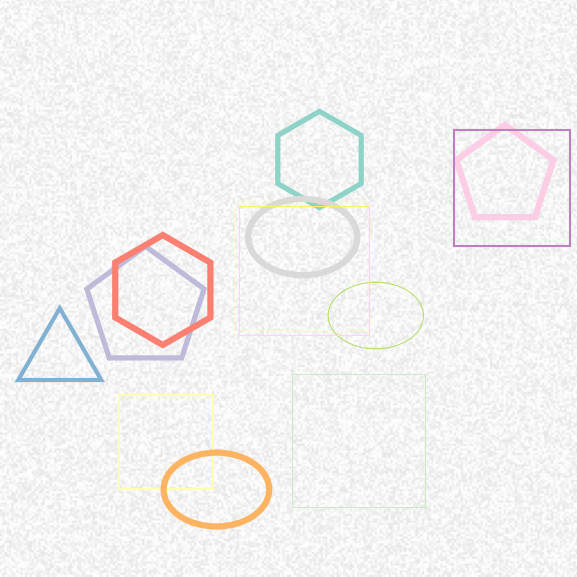[{"shape": "hexagon", "thickness": 2.5, "radius": 0.42, "center": [0.553, 0.723]}, {"shape": "square", "thickness": 1, "radius": 0.41, "center": [0.288, 0.234]}, {"shape": "pentagon", "thickness": 2.5, "radius": 0.53, "center": [0.252, 0.466]}, {"shape": "hexagon", "thickness": 3, "radius": 0.48, "center": [0.282, 0.497]}, {"shape": "triangle", "thickness": 2, "radius": 0.41, "center": [0.103, 0.383]}, {"shape": "oval", "thickness": 3, "radius": 0.46, "center": [0.375, 0.151]}, {"shape": "oval", "thickness": 0.5, "radius": 0.41, "center": [0.651, 0.453]}, {"shape": "pentagon", "thickness": 3, "radius": 0.44, "center": [0.874, 0.695]}, {"shape": "oval", "thickness": 3, "radius": 0.47, "center": [0.524, 0.589]}, {"shape": "square", "thickness": 1, "radius": 0.5, "center": [0.887, 0.674]}, {"shape": "square", "thickness": 0.5, "radius": 0.58, "center": [0.621, 0.236]}, {"shape": "square", "thickness": 0.5, "radius": 0.56, "center": [0.526, 0.53]}]